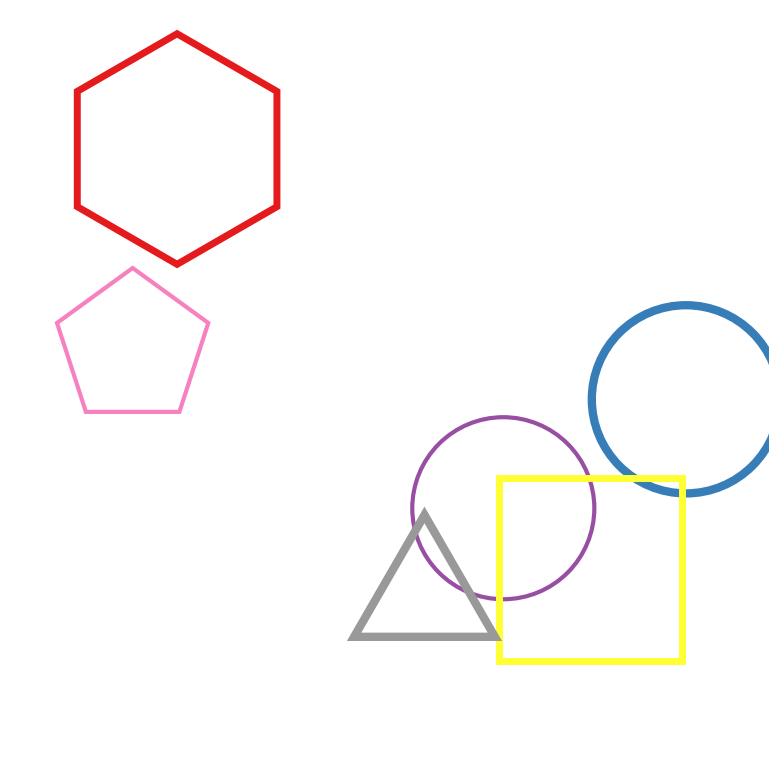[{"shape": "hexagon", "thickness": 2.5, "radius": 0.75, "center": [0.23, 0.806]}, {"shape": "circle", "thickness": 3, "radius": 0.61, "center": [0.891, 0.481]}, {"shape": "circle", "thickness": 1.5, "radius": 0.59, "center": [0.654, 0.34]}, {"shape": "square", "thickness": 2.5, "radius": 0.59, "center": [0.767, 0.261]}, {"shape": "pentagon", "thickness": 1.5, "radius": 0.52, "center": [0.172, 0.549]}, {"shape": "triangle", "thickness": 3, "radius": 0.53, "center": [0.551, 0.226]}]